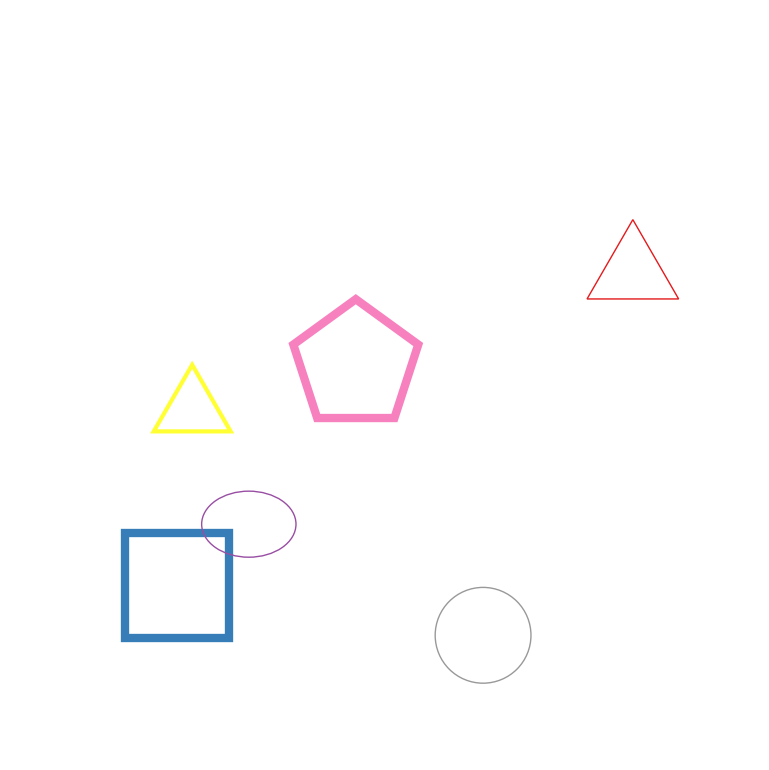[{"shape": "triangle", "thickness": 0.5, "radius": 0.34, "center": [0.822, 0.646]}, {"shape": "square", "thickness": 3, "radius": 0.34, "center": [0.23, 0.24]}, {"shape": "oval", "thickness": 0.5, "radius": 0.31, "center": [0.323, 0.319]}, {"shape": "triangle", "thickness": 1.5, "radius": 0.29, "center": [0.25, 0.469]}, {"shape": "pentagon", "thickness": 3, "radius": 0.43, "center": [0.462, 0.526]}, {"shape": "circle", "thickness": 0.5, "radius": 0.31, "center": [0.627, 0.175]}]